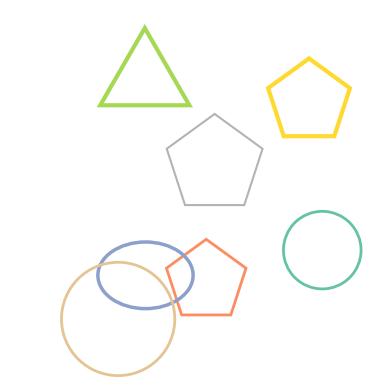[{"shape": "circle", "thickness": 2, "radius": 0.5, "center": [0.837, 0.35]}, {"shape": "pentagon", "thickness": 2, "radius": 0.54, "center": [0.536, 0.27]}, {"shape": "oval", "thickness": 2.5, "radius": 0.62, "center": [0.378, 0.285]}, {"shape": "triangle", "thickness": 3, "radius": 0.67, "center": [0.376, 0.793]}, {"shape": "pentagon", "thickness": 3, "radius": 0.56, "center": [0.803, 0.737]}, {"shape": "circle", "thickness": 2, "radius": 0.74, "center": [0.307, 0.172]}, {"shape": "pentagon", "thickness": 1.5, "radius": 0.65, "center": [0.558, 0.573]}]